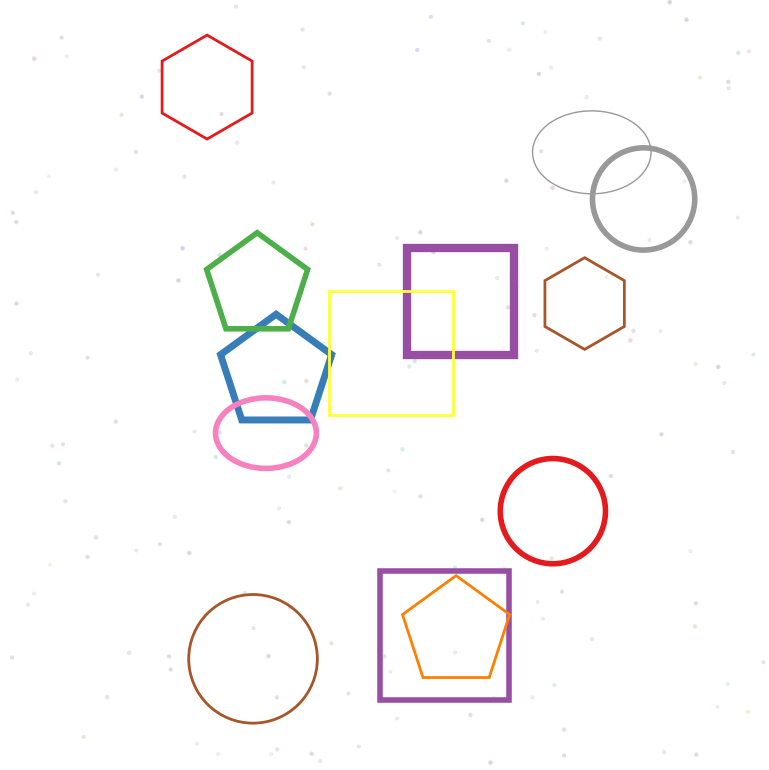[{"shape": "hexagon", "thickness": 1, "radius": 0.34, "center": [0.269, 0.887]}, {"shape": "circle", "thickness": 2, "radius": 0.34, "center": [0.718, 0.336]}, {"shape": "pentagon", "thickness": 2.5, "radius": 0.38, "center": [0.359, 0.516]}, {"shape": "pentagon", "thickness": 2, "radius": 0.34, "center": [0.334, 0.629]}, {"shape": "square", "thickness": 3, "radius": 0.35, "center": [0.598, 0.609]}, {"shape": "square", "thickness": 2, "radius": 0.42, "center": [0.577, 0.175]}, {"shape": "pentagon", "thickness": 1, "radius": 0.37, "center": [0.592, 0.179]}, {"shape": "square", "thickness": 1, "radius": 0.4, "center": [0.508, 0.542]}, {"shape": "circle", "thickness": 1, "radius": 0.42, "center": [0.329, 0.144]}, {"shape": "hexagon", "thickness": 1, "radius": 0.3, "center": [0.759, 0.606]}, {"shape": "oval", "thickness": 2, "radius": 0.33, "center": [0.345, 0.438]}, {"shape": "circle", "thickness": 2, "radius": 0.33, "center": [0.836, 0.742]}, {"shape": "oval", "thickness": 0.5, "radius": 0.38, "center": [0.769, 0.802]}]